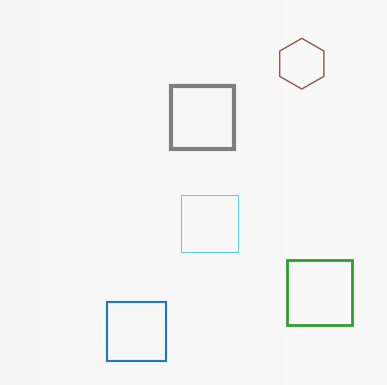[{"shape": "square", "thickness": 1.5, "radius": 0.38, "center": [0.353, 0.139]}, {"shape": "square", "thickness": 2, "radius": 0.42, "center": [0.825, 0.24]}, {"shape": "hexagon", "thickness": 1, "radius": 0.33, "center": [0.779, 0.835]}, {"shape": "square", "thickness": 3, "radius": 0.41, "center": [0.522, 0.695]}, {"shape": "square", "thickness": 0.5, "radius": 0.37, "center": [0.541, 0.419]}]